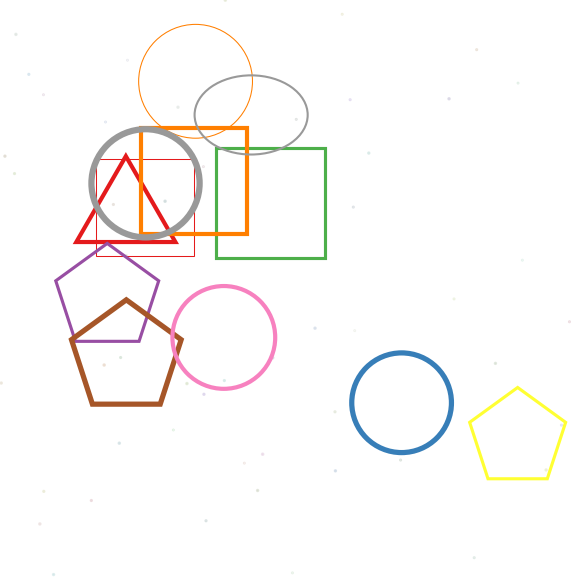[{"shape": "square", "thickness": 0.5, "radius": 0.42, "center": [0.252, 0.64]}, {"shape": "triangle", "thickness": 2, "radius": 0.5, "center": [0.218, 0.63]}, {"shape": "circle", "thickness": 2.5, "radius": 0.43, "center": [0.695, 0.302]}, {"shape": "square", "thickness": 1.5, "radius": 0.47, "center": [0.469, 0.648]}, {"shape": "pentagon", "thickness": 1.5, "radius": 0.47, "center": [0.186, 0.484]}, {"shape": "circle", "thickness": 0.5, "radius": 0.49, "center": [0.339, 0.858]}, {"shape": "square", "thickness": 2, "radius": 0.46, "center": [0.336, 0.686]}, {"shape": "pentagon", "thickness": 1.5, "radius": 0.44, "center": [0.896, 0.241]}, {"shape": "pentagon", "thickness": 2.5, "radius": 0.5, "center": [0.219, 0.38]}, {"shape": "circle", "thickness": 2, "radius": 0.44, "center": [0.388, 0.415]}, {"shape": "oval", "thickness": 1, "radius": 0.49, "center": [0.435, 0.8]}, {"shape": "circle", "thickness": 3, "radius": 0.47, "center": [0.252, 0.682]}]